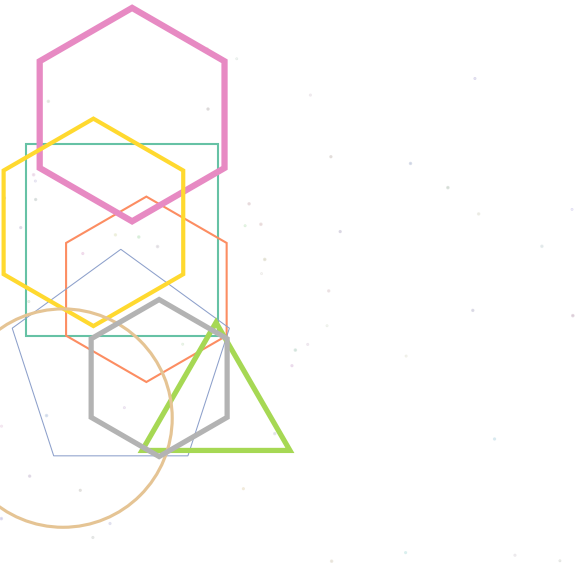[{"shape": "square", "thickness": 1, "radius": 0.83, "center": [0.21, 0.584]}, {"shape": "hexagon", "thickness": 1, "radius": 0.8, "center": [0.253, 0.498]}, {"shape": "pentagon", "thickness": 0.5, "radius": 0.99, "center": [0.209, 0.37]}, {"shape": "hexagon", "thickness": 3, "radius": 0.92, "center": [0.229, 0.801]}, {"shape": "triangle", "thickness": 2.5, "radius": 0.74, "center": [0.374, 0.293]}, {"shape": "hexagon", "thickness": 2, "radius": 0.9, "center": [0.162, 0.614]}, {"shape": "circle", "thickness": 1.5, "radius": 0.95, "center": [0.109, 0.275]}, {"shape": "hexagon", "thickness": 2.5, "radius": 0.68, "center": [0.276, 0.345]}]